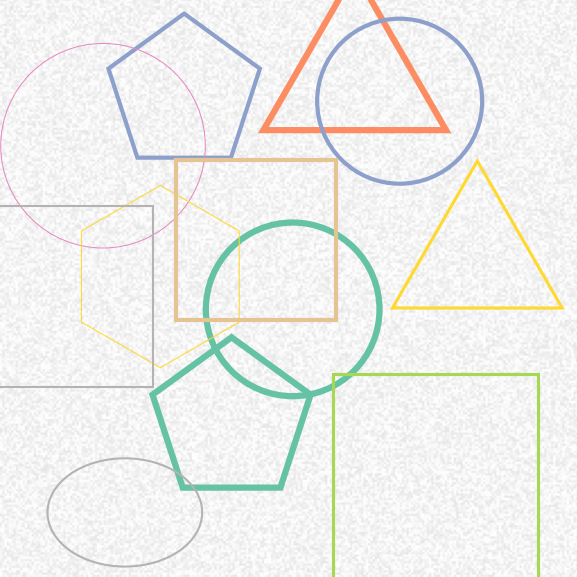[{"shape": "circle", "thickness": 3, "radius": 0.75, "center": [0.507, 0.463]}, {"shape": "pentagon", "thickness": 3, "radius": 0.72, "center": [0.401, 0.271]}, {"shape": "triangle", "thickness": 3, "radius": 0.91, "center": [0.614, 0.865]}, {"shape": "pentagon", "thickness": 2, "radius": 0.69, "center": [0.319, 0.838]}, {"shape": "circle", "thickness": 2, "radius": 0.71, "center": [0.692, 0.824]}, {"shape": "circle", "thickness": 0.5, "radius": 0.89, "center": [0.178, 0.747]}, {"shape": "square", "thickness": 1.5, "radius": 0.89, "center": [0.754, 0.175]}, {"shape": "triangle", "thickness": 1.5, "radius": 0.85, "center": [0.827, 0.551]}, {"shape": "hexagon", "thickness": 0.5, "radius": 0.79, "center": [0.278, 0.52]}, {"shape": "square", "thickness": 2, "radius": 0.69, "center": [0.444, 0.583]}, {"shape": "square", "thickness": 1, "radius": 0.78, "center": [0.108, 0.485]}, {"shape": "oval", "thickness": 1, "radius": 0.67, "center": [0.216, 0.112]}]